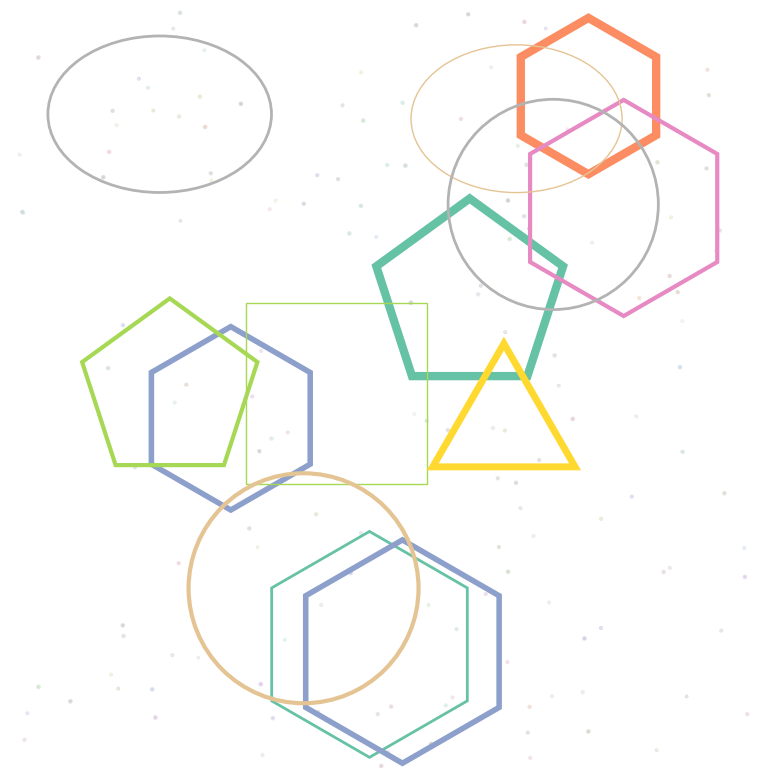[{"shape": "hexagon", "thickness": 1, "radius": 0.73, "center": [0.48, 0.163]}, {"shape": "pentagon", "thickness": 3, "radius": 0.64, "center": [0.61, 0.615]}, {"shape": "hexagon", "thickness": 3, "radius": 0.51, "center": [0.764, 0.875]}, {"shape": "hexagon", "thickness": 2, "radius": 0.73, "center": [0.523, 0.154]}, {"shape": "hexagon", "thickness": 2, "radius": 0.6, "center": [0.3, 0.457]}, {"shape": "hexagon", "thickness": 1.5, "radius": 0.7, "center": [0.81, 0.73]}, {"shape": "pentagon", "thickness": 1.5, "radius": 0.6, "center": [0.22, 0.493]}, {"shape": "square", "thickness": 0.5, "radius": 0.59, "center": [0.437, 0.489]}, {"shape": "triangle", "thickness": 2.5, "radius": 0.53, "center": [0.654, 0.447]}, {"shape": "oval", "thickness": 0.5, "radius": 0.69, "center": [0.671, 0.846]}, {"shape": "circle", "thickness": 1.5, "radius": 0.75, "center": [0.394, 0.236]}, {"shape": "oval", "thickness": 1, "radius": 0.73, "center": [0.207, 0.852]}, {"shape": "circle", "thickness": 1, "radius": 0.68, "center": [0.718, 0.734]}]